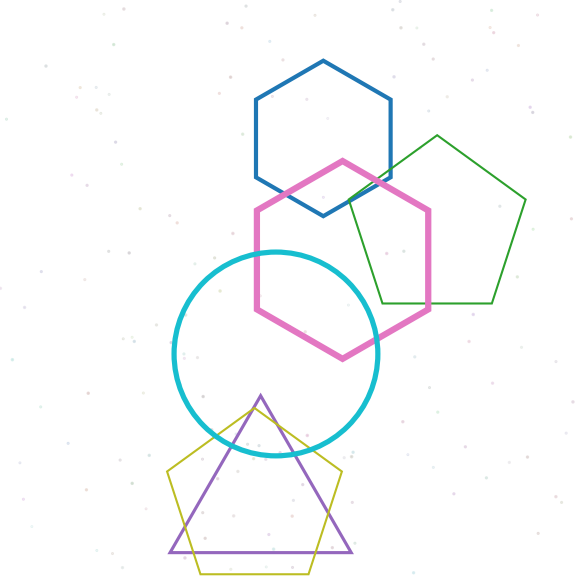[{"shape": "hexagon", "thickness": 2, "radius": 0.67, "center": [0.56, 0.759]}, {"shape": "pentagon", "thickness": 1, "radius": 0.81, "center": [0.757, 0.604]}, {"shape": "triangle", "thickness": 1.5, "radius": 0.91, "center": [0.451, 0.133]}, {"shape": "hexagon", "thickness": 3, "radius": 0.86, "center": [0.593, 0.549]}, {"shape": "pentagon", "thickness": 1, "radius": 0.8, "center": [0.441, 0.133]}, {"shape": "circle", "thickness": 2.5, "radius": 0.88, "center": [0.478, 0.386]}]